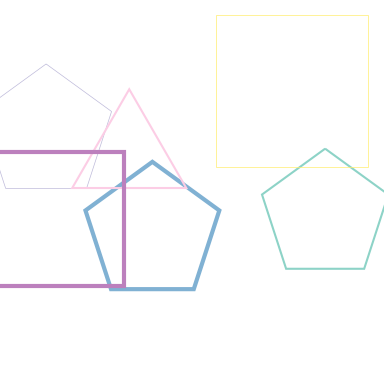[{"shape": "pentagon", "thickness": 1.5, "radius": 0.86, "center": [0.845, 0.441]}, {"shape": "pentagon", "thickness": 0.5, "radius": 0.89, "center": [0.12, 0.655]}, {"shape": "pentagon", "thickness": 3, "radius": 0.91, "center": [0.396, 0.397]}, {"shape": "triangle", "thickness": 1.5, "radius": 0.85, "center": [0.336, 0.597]}, {"shape": "square", "thickness": 3, "radius": 0.87, "center": [0.147, 0.431]}, {"shape": "square", "thickness": 0.5, "radius": 0.99, "center": [0.759, 0.763]}]